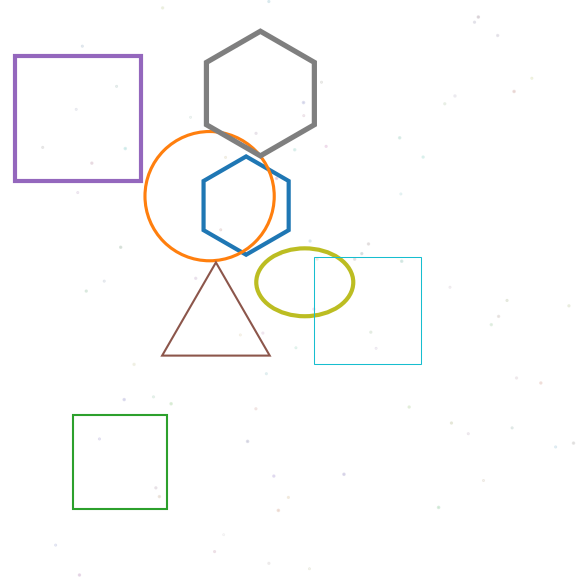[{"shape": "hexagon", "thickness": 2, "radius": 0.43, "center": [0.426, 0.643]}, {"shape": "circle", "thickness": 1.5, "radius": 0.56, "center": [0.363, 0.659]}, {"shape": "square", "thickness": 1, "radius": 0.41, "center": [0.208, 0.199]}, {"shape": "square", "thickness": 2, "radius": 0.54, "center": [0.136, 0.794]}, {"shape": "triangle", "thickness": 1, "radius": 0.54, "center": [0.374, 0.437]}, {"shape": "hexagon", "thickness": 2.5, "radius": 0.54, "center": [0.451, 0.837]}, {"shape": "oval", "thickness": 2, "radius": 0.42, "center": [0.528, 0.51]}, {"shape": "square", "thickness": 0.5, "radius": 0.46, "center": [0.637, 0.461]}]